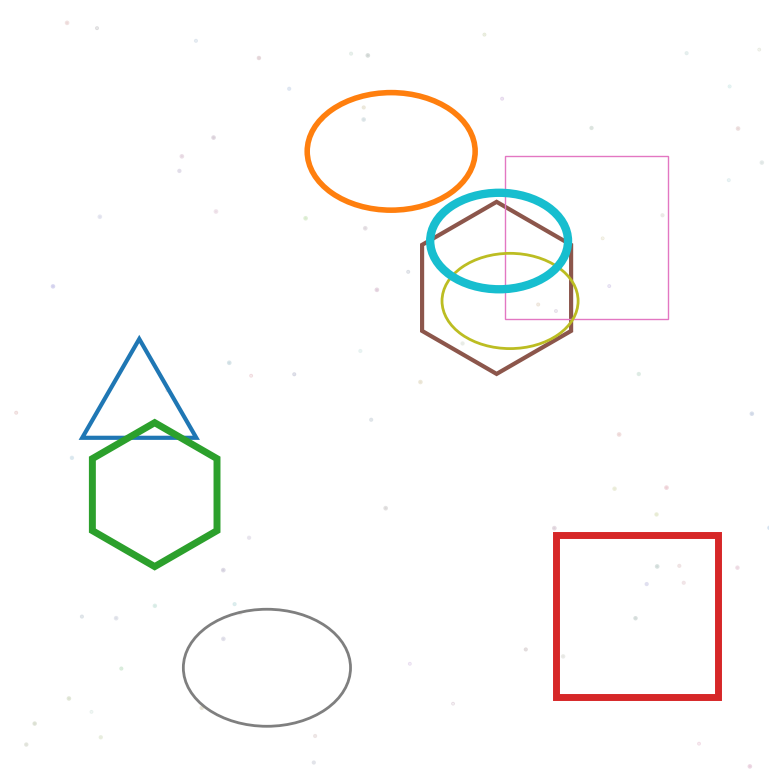[{"shape": "triangle", "thickness": 1.5, "radius": 0.43, "center": [0.181, 0.474]}, {"shape": "oval", "thickness": 2, "radius": 0.55, "center": [0.508, 0.803]}, {"shape": "hexagon", "thickness": 2.5, "radius": 0.47, "center": [0.201, 0.358]}, {"shape": "square", "thickness": 2.5, "radius": 0.53, "center": [0.828, 0.2]}, {"shape": "hexagon", "thickness": 1.5, "radius": 0.56, "center": [0.645, 0.626]}, {"shape": "square", "thickness": 0.5, "radius": 0.53, "center": [0.761, 0.692]}, {"shape": "oval", "thickness": 1, "radius": 0.54, "center": [0.347, 0.133]}, {"shape": "oval", "thickness": 1, "radius": 0.44, "center": [0.662, 0.609]}, {"shape": "oval", "thickness": 3, "radius": 0.45, "center": [0.648, 0.687]}]